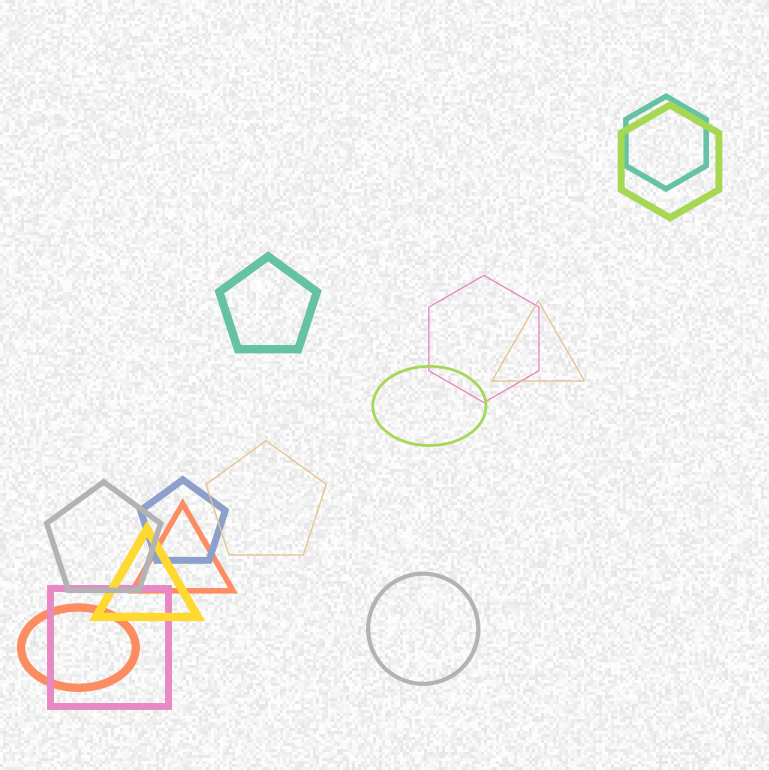[{"shape": "pentagon", "thickness": 3, "radius": 0.33, "center": [0.348, 0.6]}, {"shape": "hexagon", "thickness": 2, "radius": 0.3, "center": [0.865, 0.815]}, {"shape": "oval", "thickness": 3, "radius": 0.37, "center": [0.102, 0.159]}, {"shape": "triangle", "thickness": 2, "radius": 0.38, "center": [0.237, 0.27]}, {"shape": "pentagon", "thickness": 2.5, "radius": 0.29, "center": [0.238, 0.319]}, {"shape": "hexagon", "thickness": 0.5, "radius": 0.41, "center": [0.628, 0.56]}, {"shape": "square", "thickness": 2.5, "radius": 0.38, "center": [0.141, 0.16]}, {"shape": "hexagon", "thickness": 2.5, "radius": 0.37, "center": [0.87, 0.79]}, {"shape": "oval", "thickness": 1, "radius": 0.37, "center": [0.558, 0.473]}, {"shape": "triangle", "thickness": 3, "radius": 0.38, "center": [0.191, 0.237]}, {"shape": "triangle", "thickness": 0.5, "radius": 0.35, "center": [0.699, 0.54]}, {"shape": "pentagon", "thickness": 0.5, "radius": 0.41, "center": [0.346, 0.346]}, {"shape": "circle", "thickness": 1.5, "radius": 0.36, "center": [0.55, 0.183]}, {"shape": "pentagon", "thickness": 2, "radius": 0.39, "center": [0.135, 0.296]}]